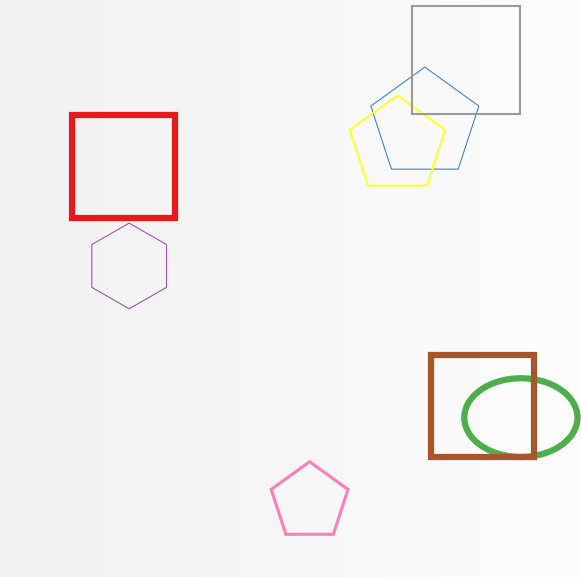[{"shape": "square", "thickness": 3, "radius": 0.45, "center": [0.212, 0.71]}, {"shape": "pentagon", "thickness": 0.5, "radius": 0.49, "center": [0.731, 0.785]}, {"shape": "oval", "thickness": 3, "radius": 0.49, "center": [0.896, 0.276]}, {"shape": "hexagon", "thickness": 0.5, "radius": 0.37, "center": [0.222, 0.539]}, {"shape": "pentagon", "thickness": 1, "radius": 0.43, "center": [0.684, 0.748]}, {"shape": "square", "thickness": 3, "radius": 0.44, "center": [0.83, 0.295]}, {"shape": "pentagon", "thickness": 1.5, "radius": 0.35, "center": [0.533, 0.13]}, {"shape": "square", "thickness": 1, "radius": 0.47, "center": [0.802, 0.895]}]